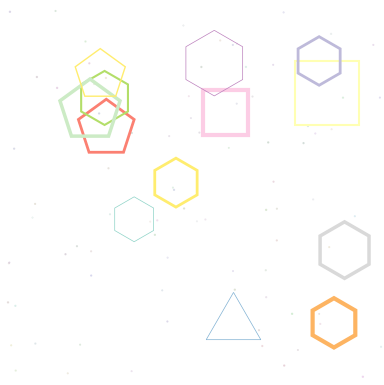[{"shape": "hexagon", "thickness": 0.5, "radius": 0.29, "center": [0.348, 0.43]}, {"shape": "square", "thickness": 1.5, "radius": 0.41, "center": [0.849, 0.759]}, {"shape": "hexagon", "thickness": 2, "radius": 0.32, "center": [0.829, 0.842]}, {"shape": "pentagon", "thickness": 2, "radius": 0.38, "center": [0.276, 0.666]}, {"shape": "triangle", "thickness": 0.5, "radius": 0.41, "center": [0.607, 0.159]}, {"shape": "hexagon", "thickness": 3, "radius": 0.32, "center": [0.867, 0.161]}, {"shape": "hexagon", "thickness": 1.5, "radius": 0.35, "center": [0.272, 0.746]}, {"shape": "square", "thickness": 3, "radius": 0.29, "center": [0.585, 0.707]}, {"shape": "hexagon", "thickness": 2.5, "radius": 0.37, "center": [0.895, 0.35]}, {"shape": "hexagon", "thickness": 0.5, "radius": 0.43, "center": [0.557, 0.836]}, {"shape": "pentagon", "thickness": 2.5, "radius": 0.41, "center": [0.234, 0.713]}, {"shape": "hexagon", "thickness": 2, "radius": 0.32, "center": [0.457, 0.526]}, {"shape": "pentagon", "thickness": 1, "radius": 0.34, "center": [0.26, 0.805]}]